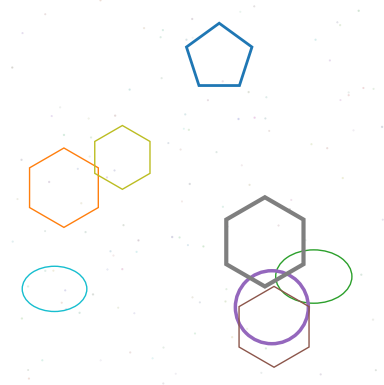[{"shape": "pentagon", "thickness": 2, "radius": 0.45, "center": [0.569, 0.85]}, {"shape": "hexagon", "thickness": 1, "radius": 0.52, "center": [0.166, 0.512]}, {"shape": "oval", "thickness": 1, "radius": 0.49, "center": [0.815, 0.282]}, {"shape": "circle", "thickness": 2.5, "radius": 0.47, "center": [0.706, 0.202]}, {"shape": "hexagon", "thickness": 1, "radius": 0.52, "center": [0.712, 0.151]}, {"shape": "hexagon", "thickness": 3, "radius": 0.58, "center": [0.688, 0.372]}, {"shape": "hexagon", "thickness": 1, "radius": 0.41, "center": [0.318, 0.591]}, {"shape": "oval", "thickness": 1, "radius": 0.42, "center": [0.142, 0.25]}]